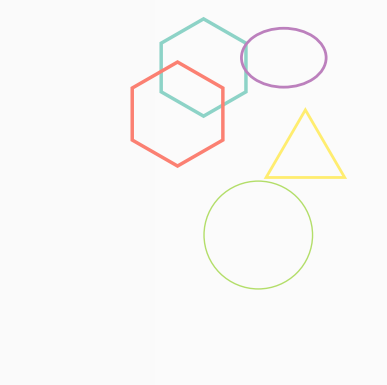[{"shape": "hexagon", "thickness": 2.5, "radius": 0.63, "center": [0.525, 0.825]}, {"shape": "hexagon", "thickness": 2.5, "radius": 0.68, "center": [0.458, 0.704]}, {"shape": "circle", "thickness": 1, "radius": 0.7, "center": [0.667, 0.39]}, {"shape": "oval", "thickness": 2, "radius": 0.55, "center": [0.732, 0.85]}, {"shape": "triangle", "thickness": 2, "radius": 0.59, "center": [0.788, 0.598]}]